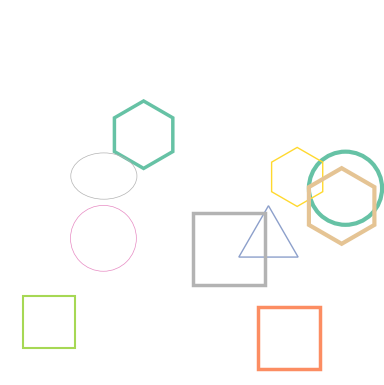[{"shape": "hexagon", "thickness": 2.5, "radius": 0.44, "center": [0.373, 0.65]}, {"shape": "circle", "thickness": 3, "radius": 0.48, "center": [0.897, 0.511]}, {"shape": "square", "thickness": 2.5, "radius": 0.4, "center": [0.751, 0.121]}, {"shape": "triangle", "thickness": 1, "radius": 0.44, "center": [0.697, 0.377]}, {"shape": "circle", "thickness": 0.5, "radius": 0.43, "center": [0.269, 0.381]}, {"shape": "square", "thickness": 1.5, "radius": 0.34, "center": [0.127, 0.163]}, {"shape": "hexagon", "thickness": 1, "radius": 0.38, "center": [0.772, 0.54]}, {"shape": "hexagon", "thickness": 3, "radius": 0.49, "center": [0.887, 0.465]}, {"shape": "square", "thickness": 2.5, "radius": 0.47, "center": [0.594, 0.354]}, {"shape": "oval", "thickness": 0.5, "radius": 0.43, "center": [0.27, 0.543]}]